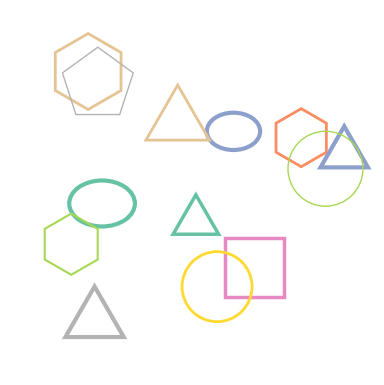[{"shape": "oval", "thickness": 3, "radius": 0.43, "center": [0.265, 0.471]}, {"shape": "triangle", "thickness": 2.5, "radius": 0.34, "center": [0.509, 0.426]}, {"shape": "hexagon", "thickness": 2, "radius": 0.38, "center": [0.782, 0.642]}, {"shape": "oval", "thickness": 3, "radius": 0.35, "center": [0.606, 0.659]}, {"shape": "triangle", "thickness": 3, "radius": 0.36, "center": [0.894, 0.601]}, {"shape": "square", "thickness": 2.5, "radius": 0.38, "center": [0.661, 0.304]}, {"shape": "circle", "thickness": 1, "radius": 0.49, "center": [0.845, 0.562]}, {"shape": "hexagon", "thickness": 1.5, "radius": 0.4, "center": [0.185, 0.366]}, {"shape": "circle", "thickness": 2, "radius": 0.45, "center": [0.564, 0.255]}, {"shape": "triangle", "thickness": 2, "radius": 0.48, "center": [0.462, 0.684]}, {"shape": "hexagon", "thickness": 2, "radius": 0.49, "center": [0.229, 0.814]}, {"shape": "pentagon", "thickness": 1, "radius": 0.48, "center": [0.254, 0.781]}, {"shape": "triangle", "thickness": 3, "radius": 0.44, "center": [0.246, 0.168]}]